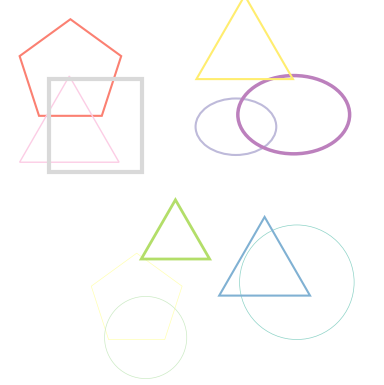[{"shape": "circle", "thickness": 0.5, "radius": 0.74, "center": [0.771, 0.267]}, {"shape": "pentagon", "thickness": 0.5, "radius": 0.62, "center": [0.355, 0.218]}, {"shape": "oval", "thickness": 1.5, "radius": 0.52, "center": [0.613, 0.671]}, {"shape": "pentagon", "thickness": 1.5, "radius": 0.69, "center": [0.183, 0.811]}, {"shape": "triangle", "thickness": 1.5, "radius": 0.68, "center": [0.687, 0.3]}, {"shape": "triangle", "thickness": 2, "radius": 0.51, "center": [0.456, 0.378]}, {"shape": "triangle", "thickness": 1, "radius": 0.75, "center": [0.18, 0.653]}, {"shape": "square", "thickness": 3, "radius": 0.6, "center": [0.249, 0.673]}, {"shape": "oval", "thickness": 2.5, "radius": 0.73, "center": [0.763, 0.702]}, {"shape": "circle", "thickness": 0.5, "radius": 0.53, "center": [0.378, 0.123]}, {"shape": "triangle", "thickness": 1.5, "radius": 0.72, "center": [0.636, 0.867]}]